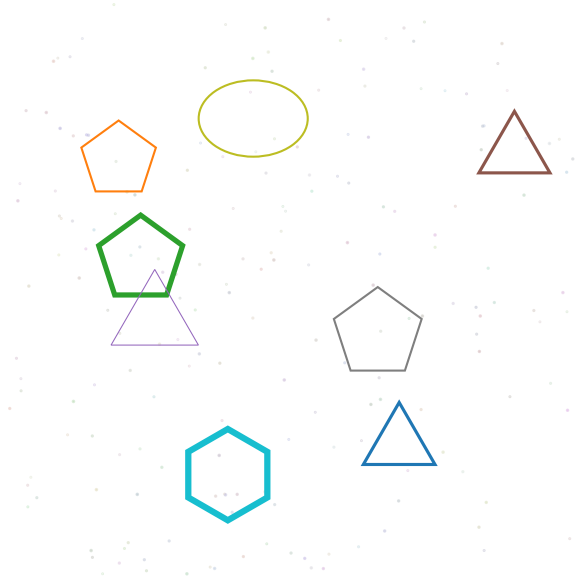[{"shape": "triangle", "thickness": 1.5, "radius": 0.36, "center": [0.691, 0.231]}, {"shape": "pentagon", "thickness": 1, "radius": 0.34, "center": [0.205, 0.723]}, {"shape": "pentagon", "thickness": 2.5, "radius": 0.38, "center": [0.244, 0.55]}, {"shape": "triangle", "thickness": 0.5, "radius": 0.44, "center": [0.268, 0.445]}, {"shape": "triangle", "thickness": 1.5, "radius": 0.36, "center": [0.891, 0.735]}, {"shape": "pentagon", "thickness": 1, "radius": 0.4, "center": [0.654, 0.422]}, {"shape": "oval", "thickness": 1, "radius": 0.47, "center": [0.438, 0.794]}, {"shape": "hexagon", "thickness": 3, "radius": 0.4, "center": [0.394, 0.177]}]